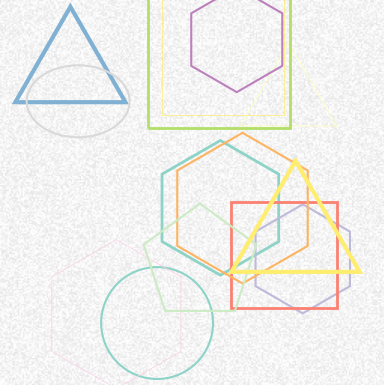[{"shape": "hexagon", "thickness": 2, "radius": 0.87, "center": [0.572, 0.46]}, {"shape": "circle", "thickness": 1.5, "radius": 0.73, "center": [0.408, 0.161]}, {"shape": "triangle", "thickness": 0.5, "radius": 0.72, "center": [0.75, 0.745]}, {"shape": "hexagon", "thickness": 1.5, "radius": 0.71, "center": [0.786, 0.328]}, {"shape": "square", "thickness": 2, "radius": 0.68, "center": [0.737, 0.338]}, {"shape": "triangle", "thickness": 3, "radius": 0.83, "center": [0.183, 0.817]}, {"shape": "hexagon", "thickness": 1.5, "radius": 0.98, "center": [0.63, 0.459]}, {"shape": "square", "thickness": 2, "radius": 0.92, "center": [0.569, 0.851]}, {"shape": "hexagon", "thickness": 0.5, "radius": 0.97, "center": [0.302, 0.184]}, {"shape": "oval", "thickness": 1.5, "radius": 0.67, "center": [0.203, 0.737]}, {"shape": "hexagon", "thickness": 1.5, "radius": 0.68, "center": [0.615, 0.897]}, {"shape": "pentagon", "thickness": 1.5, "radius": 0.77, "center": [0.52, 0.317]}, {"shape": "square", "thickness": 0.5, "radius": 0.79, "center": [0.58, 0.859]}, {"shape": "triangle", "thickness": 3, "radius": 0.96, "center": [0.768, 0.39]}]